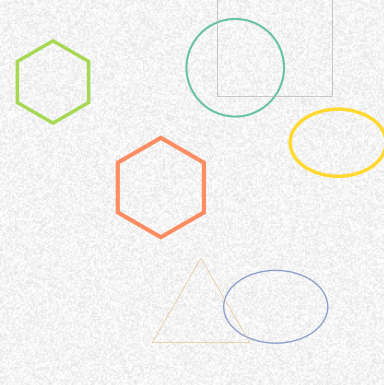[{"shape": "circle", "thickness": 1.5, "radius": 0.63, "center": [0.611, 0.824]}, {"shape": "hexagon", "thickness": 3, "radius": 0.65, "center": [0.418, 0.513]}, {"shape": "oval", "thickness": 1, "radius": 0.68, "center": [0.716, 0.203]}, {"shape": "hexagon", "thickness": 2.5, "radius": 0.53, "center": [0.138, 0.787]}, {"shape": "oval", "thickness": 2.5, "radius": 0.62, "center": [0.878, 0.629]}, {"shape": "triangle", "thickness": 0.5, "radius": 0.73, "center": [0.522, 0.183]}, {"shape": "square", "thickness": 0.5, "radius": 0.74, "center": [0.713, 0.899]}]